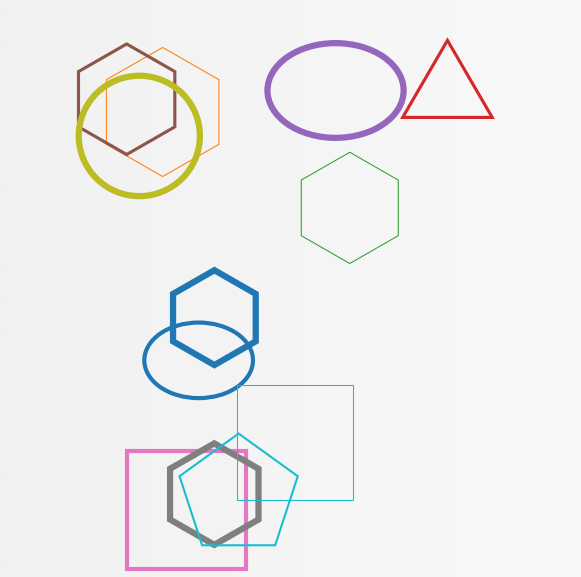[{"shape": "oval", "thickness": 2, "radius": 0.47, "center": [0.342, 0.375]}, {"shape": "hexagon", "thickness": 3, "radius": 0.41, "center": [0.369, 0.449]}, {"shape": "hexagon", "thickness": 0.5, "radius": 0.56, "center": [0.28, 0.805]}, {"shape": "hexagon", "thickness": 0.5, "radius": 0.48, "center": [0.602, 0.639]}, {"shape": "triangle", "thickness": 1.5, "radius": 0.44, "center": [0.77, 0.84]}, {"shape": "oval", "thickness": 3, "radius": 0.59, "center": [0.577, 0.842]}, {"shape": "hexagon", "thickness": 1.5, "radius": 0.48, "center": [0.218, 0.827]}, {"shape": "square", "thickness": 2, "radius": 0.51, "center": [0.321, 0.116]}, {"shape": "hexagon", "thickness": 3, "radius": 0.44, "center": [0.369, 0.144]}, {"shape": "circle", "thickness": 3, "radius": 0.52, "center": [0.24, 0.764]}, {"shape": "pentagon", "thickness": 1, "radius": 0.53, "center": [0.411, 0.141]}, {"shape": "square", "thickness": 0.5, "radius": 0.5, "center": [0.507, 0.233]}]